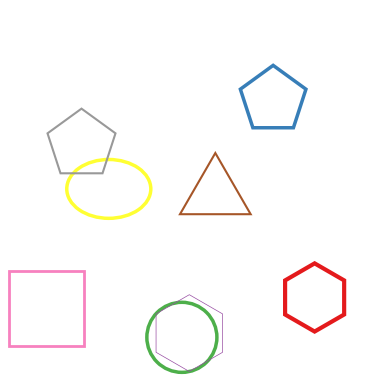[{"shape": "hexagon", "thickness": 3, "radius": 0.44, "center": [0.817, 0.227]}, {"shape": "pentagon", "thickness": 2.5, "radius": 0.45, "center": [0.709, 0.741]}, {"shape": "circle", "thickness": 2.5, "radius": 0.45, "center": [0.472, 0.124]}, {"shape": "hexagon", "thickness": 0.5, "radius": 0.5, "center": [0.492, 0.135]}, {"shape": "oval", "thickness": 2.5, "radius": 0.55, "center": [0.283, 0.509]}, {"shape": "triangle", "thickness": 1.5, "radius": 0.53, "center": [0.559, 0.497]}, {"shape": "square", "thickness": 2, "radius": 0.49, "center": [0.121, 0.199]}, {"shape": "pentagon", "thickness": 1.5, "radius": 0.46, "center": [0.212, 0.625]}]